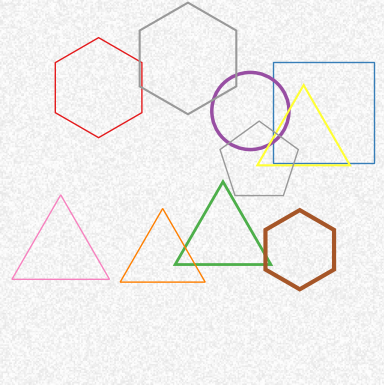[{"shape": "hexagon", "thickness": 1, "radius": 0.65, "center": [0.256, 0.772]}, {"shape": "square", "thickness": 1, "radius": 0.66, "center": [0.84, 0.707]}, {"shape": "triangle", "thickness": 2, "radius": 0.72, "center": [0.579, 0.385]}, {"shape": "circle", "thickness": 2.5, "radius": 0.5, "center": [0.65, 0.712]}, {"shape": "triangle", "thickness": 1, "radius": 0.64, "center": [0.423, 0.331]}, {"shape": "triangle", "thickness": 1.5, "radius": 0.69, "center": [0.789, 0.64]}, {"shape": "hexagon", "thickness": 3, "radius": 0.51, "center": [0.779, 0.351]}, {"shape": "triangle", "thickness": 1, "radius": 0.73, "center": [0.158, 0.348]}, {"shape": "hexagon", "thickness": 1.5, "radius": 0.72, "center": [0.488, 0.848]}, {"shape": "pentagon", "thickness": 1, "radius": 0.53, "center": [0.673, 0.578]}]